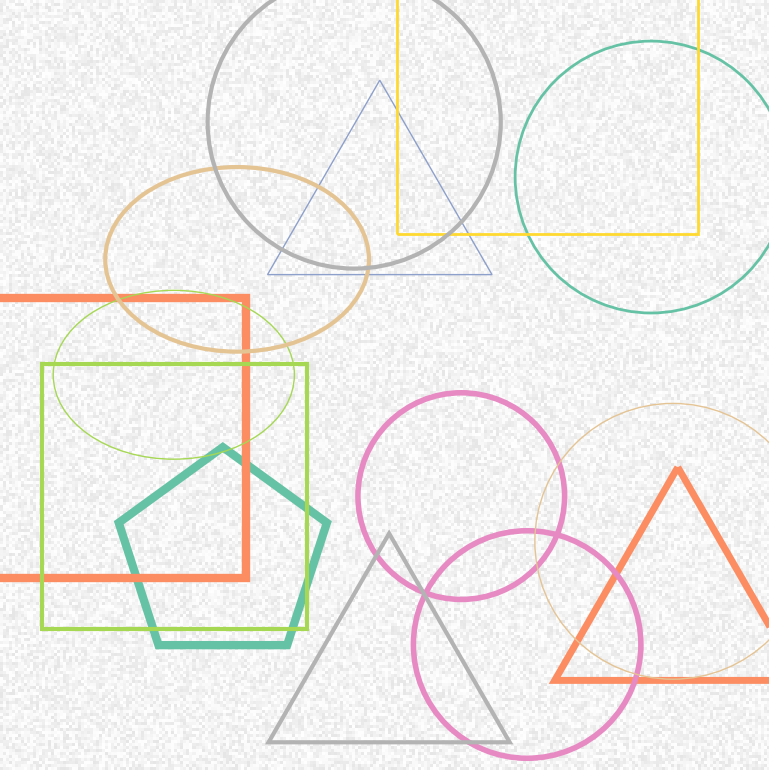[{"shape": "circle", "thickness": 1, "radius": 0.88, "center": [0.846, 0.77]}, {"shape": "pentagon", "thickness": 3, "radius": 0.71, "center": [0.289, 0.277]}, {"shape": "square", "thickness": 3, "radius": 0.91, "center": [0.138, 0.432]}, {"shape": "triangle", "thickness": 2.5, "radius": 0.92, "center": [0.88, 0.209]}, {"shape": "triangle", "thickness": 0.5, "radius": 0.84, "center": [0.493, 0.728]}, {"shape": "circle", "thickness": 2, "radius": 0.74, "center": [0.685, 0.163]}, {"shape": "circle", "thickness": 2, "radius": 0.67, "center": [0.599, 0.356]}, {"shape": "square", "thickness": 1.5, "radius": 0.86, "center": [0.227, 0.355]}, {"shape": "oval", "thickness": 0.5, "radius": 0.78, "center": [0.226, 0.513]}, {"shape": "square", "thickness": 1, "radius": 0.98, "center": [0.711, 0.892]}, {"shape": "circle", "thickness": 0.5, "radius": 0.9, "center": [0.874, 0.297]}, {"shape": "oval", "thickness": 1.5, "radius": 0.86, "center": [0.308, 0.663]}, {"shape": "circle", "thickness": 1.5, "radius": 0.95, "center": [0.46, 0.842]}, {"shape": "triangle", "thickness": 1.5, "radius": 0.9, "center": [0.505, 0.126]}]